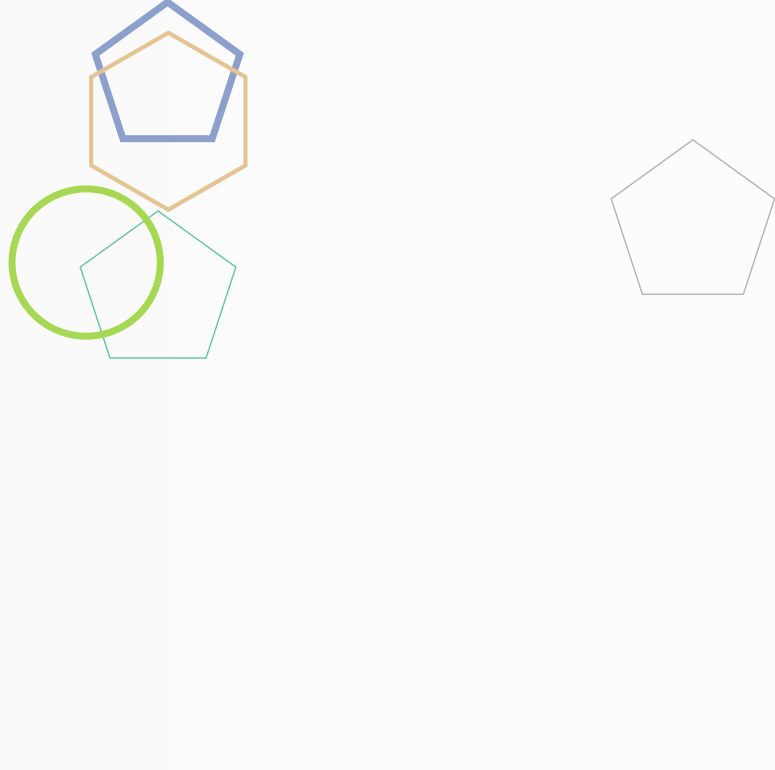[{"shape": "pentagon", "thickness": 0.5, "radius": 0.53, "center": [0.204, 0.62]}, {"shape": "pentagon", "thickness": 2.5, "radius": 0.49, "center": [0.216, 0.899]}, {"shape": "circle", "thickness": 2.5, "radius": 0.48, "center": [0.111, 0.659]}, {"shape": "hexagon", "thickness": 1.5, "radius": 0.57, "center": [0.217, 0.842]}, {"shape": "pentagon", "thickness": 0.5, "radius": 0.55, "center": [0.894, 0.708]}]